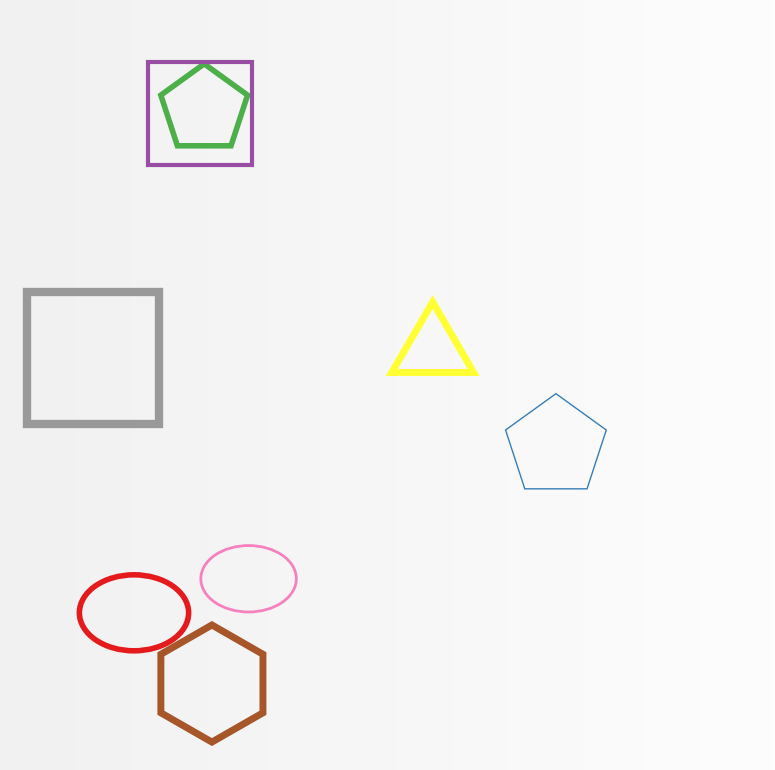[{"shape": "oval", "thickness": 2, "radius": 0.35, "center": [0.173, 0.204]}, {"shape": "pentagon", "thickness": 0.5, "radius": 0.34, "center": [0.717, 0.42]}, {"shape": "pentagon", "thickness": 2, "radius": 0.29, "center": [0.263, 0.858]}, {"shape": "square", "thickness": 1.5, "radius": 0.34, "center": [0.258, 0.853]}, {"shape": "triangle", "thickness": 2.5, "radius": 0.3, "center": [0.558, 0.547]}, {"shape": "hexagon", "thickness": 2.5, "radius": 0.38, "center": [0.273, 0.112]}, {"shape": "oval", "thickness": 1, "radius": 0.31, "center": [0.321, 0.248]}, {"shape": "square", "thickness": 3, "radius": 0.43, "center": [0.12, 0.535]}]